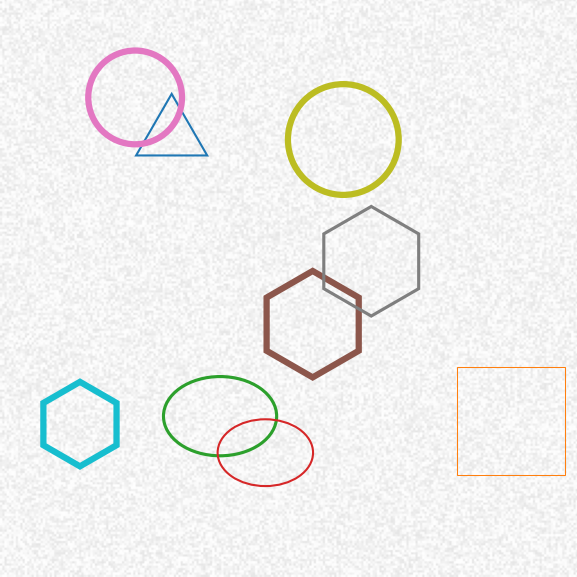[{"shape": "triangle", "thickness": 1, "radius": 0.36, "center": [0.297, 0.765]}, {"shape": "square", "thickness": 0.5, "radius": 0.47, "center": [0.885, 0.27]}, {"shape": "oval", "thickness": 1.5, "radius": 0.49, "center": [0.381, 0.278]}, {"shape": "oval", "thickness": 1, "radius": 0.41, "center": [0.459, 0.215]}, {"shape": "hexagon", "thickness": 3, "radius": 0.46, "center": [0.541, 0.438]}, {"shape": "circle", "thickness": 3, "radius": 0.41, "center": [0.234, 0.83]}, {"shape": "hexagon", "thickness": 1.5, "radius": 0.47, "center": [0.643, 0.547]}, {"shape": "circle", "thickness": 3, "radius": 0.48, "center": [0.594, 0.758]}, {"shape": "hexagon", "thickness": 3, "radius": 0.37, "center": [0.138, 0.265]}]